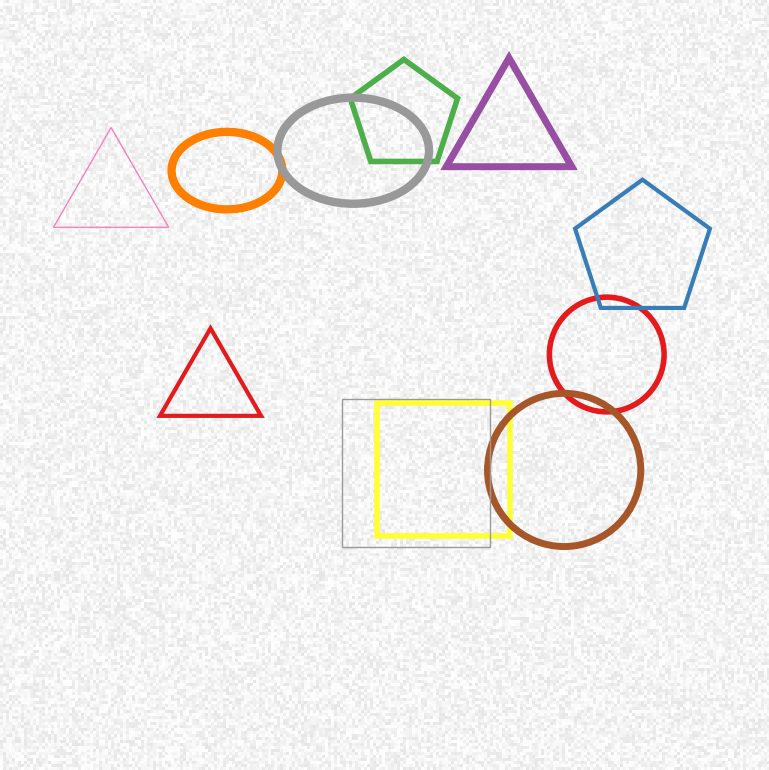[{"shape": "triangle", "thickness": 1.5, "radius": 0.38, "center": [0.273, 0.498]}, {"shape": "circle", "thickness": 2, "radius": 0.37, "center": [0.788, 0.54]}, {"shape": "pentagon", "thickness": 1.5, "radius": 0.46, "center": [0.834, 0.675]}, {"shape": "pentagon", "thickness": 2, "radius": 0.37, "center": [0.525, 0.85]}, {"shape": "triangle", "thickness": 2.5, "radius": 0.47, "center": [0.661, 0.831]}, {"shape": "oval", "thickness": 3, "radius": 0.36, "center": [0.295, 0.778]}, {"shape": "square", "thickness": 2, "radius": 0.43, "center": [0.576, 0.391]}, {"shape": "circle", "thickness": 2.5, "radius": 0.5, "center": [0.733, 0.39]}, {"shape": "triangle", "thickness": 0.5, "radius": 0.43, "center": [0.144, 0.748]}, {"shape": "oval", "thickness": 3, "radius": 0.49, "center": [0.459, 0.804]}, {"shape": "square", "thickness": 0.5, "radius": 0.48, "center": [0.54, 0.385]}]